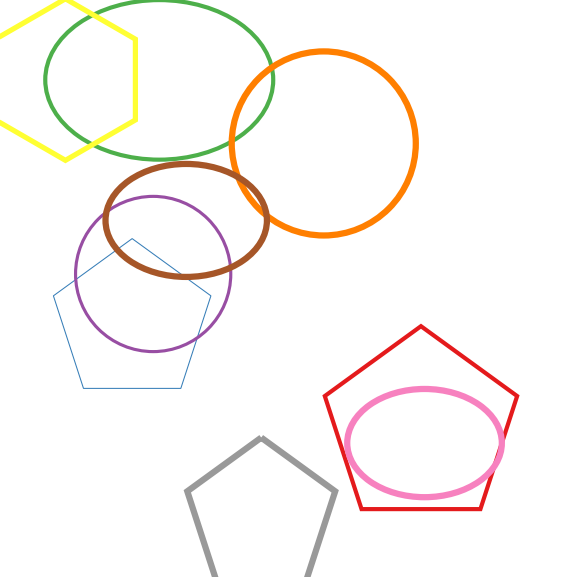[{"shape": "pentagon", "thickness": 2, "radius": 0.88, "center": [0.729, 0.259]}, {"shape": "pentagon", "thickness": 0.5, "radius": 0.72, "center": [0.229, 0.443]}, {"shape": "oval", "thickness": 2, "radius": 0.99, "center": [0.276, 0.861]}, {"shape": "circle", "thickness": 1.5, "radius": 0.67, "center": [0.265, 0.525]}, {"shape": "circle", "thickness": 3, "radius": 0.8, "center": [0.561, 0.751]}, {"shape": "hexagon", "thickness": 2.5, "radius": 0.7, "center": [0.113, 0.861]}, {"shape": "oval", "thickness": 3, "radius": 0.7, "center": [0.322, 0.617]}, {"shape": "oval", "thickness": 3, "radius": 0.67, "center": [0.735, 0.232]}, {"shape": "pentagon", "thickness": 3, "radius": 0.67, "center": [0.452, 0.107]}]